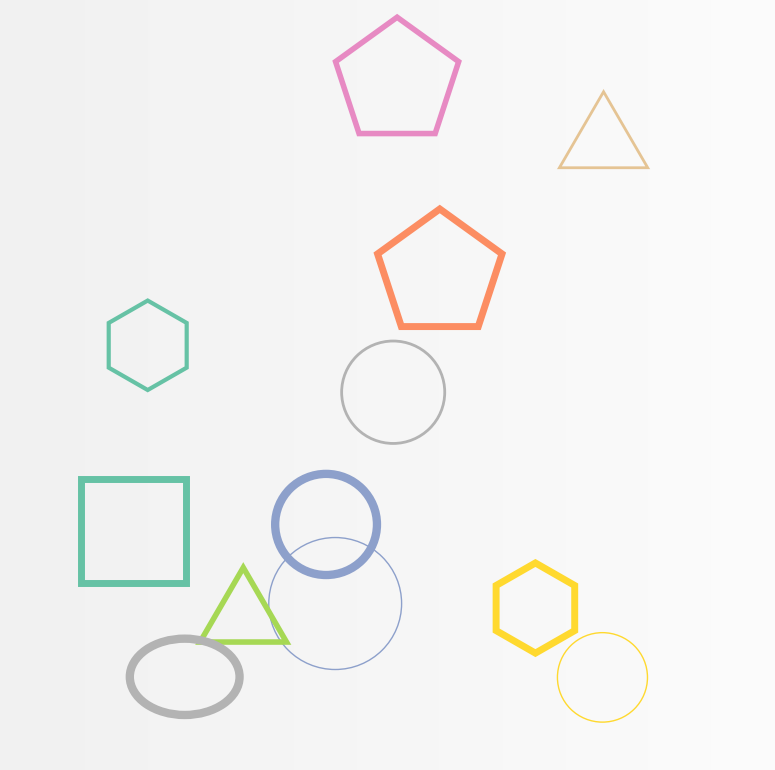[{"shape": "square", "thickness": 2.5, "radius": 0.34, "center": [0.172, 0.311]}, {"shape": "hexagon", "thickness": 1.5, "radius": 0.29, "center": [0.191, 0.552]}, {"shape": "pentagon", "thickness": 2.5, "radius": 0.42, "center": [0.567, 0.644]}, {"shape": "circle", "thickness": 0.5, "radius": 0.43, "center": [0.433, 0.216]}, {"shape": "circle", "thickness": 3, "radius": 0.33, "center": [0.421, 0.319]}, {"shape": "pentagon", "thickness": 2, "radius": 0.42, "center": [0.512, 0.894]}, {"shape": "triangle", "thickness": 2, "radius": 0.32, "center": [0.314, 0.198]}, {"shape": "circle", "thickness": 0.5, "radius": 0.29, "center": [0.777, 0.12]}, {"shape": "hexagon", "thickness": 2.5, "radius": 0.29, "center": [0.691, 0.21]}, {"shape": "triangle", "thickness": 1, "radius": 0.33, "center": [0.779, 0.815]}, {"shape": "oval", "thickness": 3, "radius": 0.35, "center": [0.238, 0.121]}, {"shape": "circle", "thickness": 1, "radius": 0.33, "center": [0.507, 0.491]}]